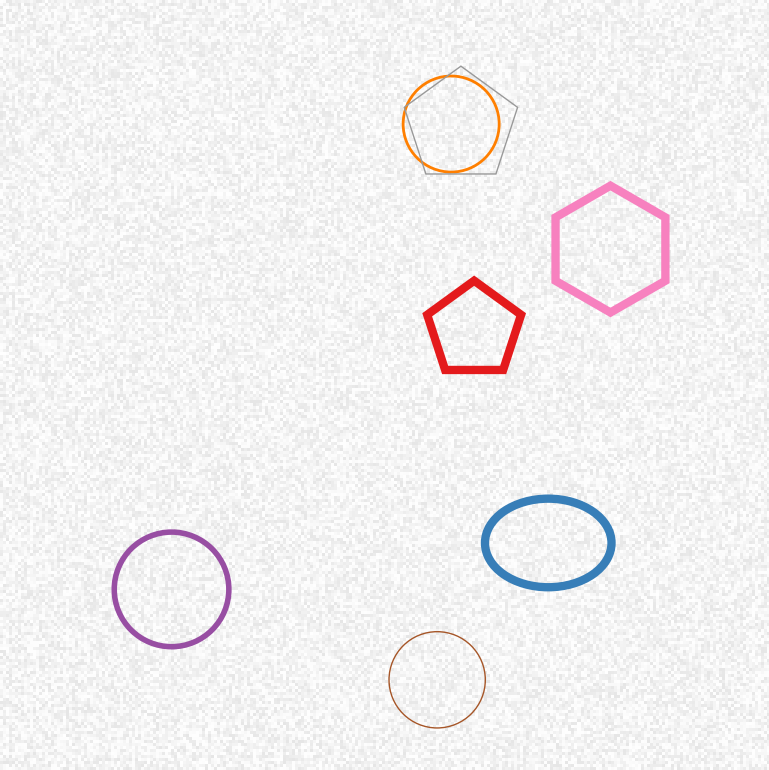[{"shape": "pentagon", "thickness": 3, "radius": 0.32, "center": [0.616, 0.571]}, {"shape": "oval", "thickness": 3, "radius": 0.41, "center": [0.712, 0.295]}, {"shape": "circle", "thickness": 2, "radius": 0.37, "center": [0.223, 0.235]}, {"shape": "circle", "thickness": 1, "radius": 0.31, "center": [0.586, 0.839]}, {"shape": "circle", "thickness": 0.5, "radius": 0.31, "center": [0.568, 0.117]}, {"shape": "hexagon", "thickness": 3, "radius": 0.41, "center": [0.793, 0.677]}, {"shape": "pentagon", "thickness": 0.5, "radius": 0.39, "center": [0.599, 0.837]}]